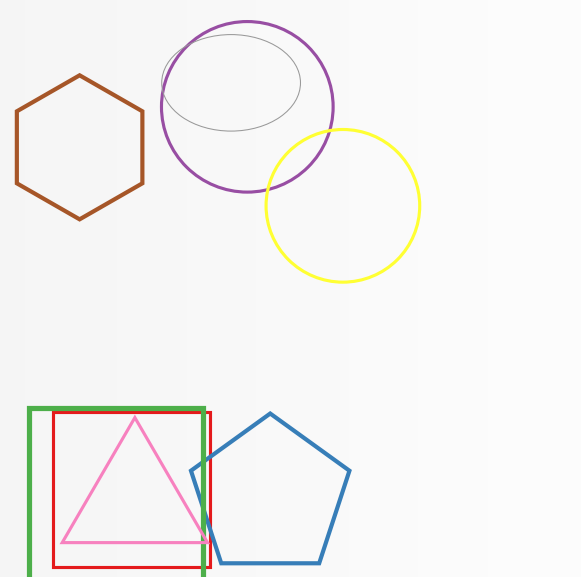[{"shape": "square", "thickness": 1.5, "radius": 0.67, "center": [0.227, 0.151]}, {"shape": "pentagon", "thickness": 2, "radius": 0.72, "center": [0.465, 0.14]}, {"shape": "square", "thickness": 2.5, "radius": 0.75, "center": [0.199, 0.144]}, {"shape": "circle", "thickness": 1.5, "radius": 0.74, "center": [0.425, 0.814]}, {"shape": "circle", "thickness": 1.5, "radius": 0.66, "center": [0.59, 0.643]}, {"shape": "hexagon", "thickness": 2, "radius": 0.62, "center": [0.137, 0.744]}, {"shape": "triangle", "thickness": 1.5, "radius": 0.72, "center": [0.232, 0.132]}, {"shape": "oval", "thickness": 0.5, "radius": 0.6, "center": [0.398, 0.856]}]